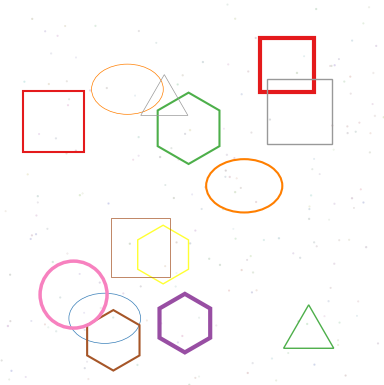[{"shape": "square", "thickness": 3, "radius": 0.35, "center": [0.745, 0.831]}, {"shape": "square", "thickness": 1.5, "radius": 0.4, "center": [0.138, 0.684]}, {"shape": "oval", "thickness": 0.5, "radius": 0.47, "center": [0.272, 0.173]}, {"shape": "triangle", "thickness": 1, "radius": 0.38, "center": [0.802, 0.133]}, {"shape": "hexagon", "thickness": 1.5, "radius": 0.46, "center": [0.49, 0.667]}, {"shape": "hexagon", "thickness": 3, "radius": 0.38, "center": [0.48, 0.161]}, {"shape": "oval", "thickness": 1.5, "radius": 0.49, "center": [0.634, 0.517]}, {"shape": "oval", "thickness": 0.5, "radius": 0.47, "center": [0.331, 0.768]}, {"shape": "hexagon", "thickness": 1, "radius": 0.38, "center": [0.424, 0.339]}, {"shape": "square", "thickness": 0.5, "radius": 0.38, "center": [0.364, 0.357]}, {"shape": "hexagon", "thickness": 1.5, "radius": 0.39, "center": [0.294, 0.116]}, {"shape": "circle", "thickness": 2.5, "radius": 0.43, "center": [0.191, 0.235]}, {"shape": "triangle", "thickness": 0.5, "radius": 0.35, "center": [0.427, 0.736]}, {"shape": "square", "thickness": 1, "radius": 0.42, "center": [0.778, 0.711]}]